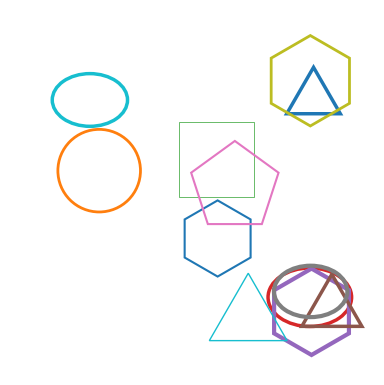[{"shape": "triangle", "thickness": 2.5, "radius": 0.4, "center": [0.814, 0.745]}, {"shape": "hexagon", "thickness": 1.5, "radius": 0.49, "center": [0.565, 0.381]}, {"shape": "circle", "thickness": 2, "radius": 0.54, "center": [0.258, 0.557]}, {"shape": "square", "thickness": 0.5, "radius": 0.49, "center": [0.563, 0.585]}, {"shape": "oval", "thickness": 2.5, "radius": 0.54, "center": [0.805, 0.228]}, {"shape": "hexagon", "thickness": 3, "radius": 0.56, "center": [0.809, 0.19]}, {"shape": "triangle", "thickness": 2.5, "radius": 0.45, "center": [0.862, 0.197]}, {"shape": "pentagon", "thickness": 1.5, "radius": 0.6, "center": [0.61, 0.515]}, {"shape": "oval", "thickness": 3, "radius": 0.48, "center": [0.807, 0.243]}, {"shape": "hexagon", "thickness": 2, "radius": 0.59, "center": [0.806, 0.79]}, {"shape": "triangle", "thickness": 1, "radius": 0.58, "center": [0.645, 0.174]}, {"shape": "oval", "thickness": 2.5, "radius": 0.49, "center": [0.233, 0.74]}]